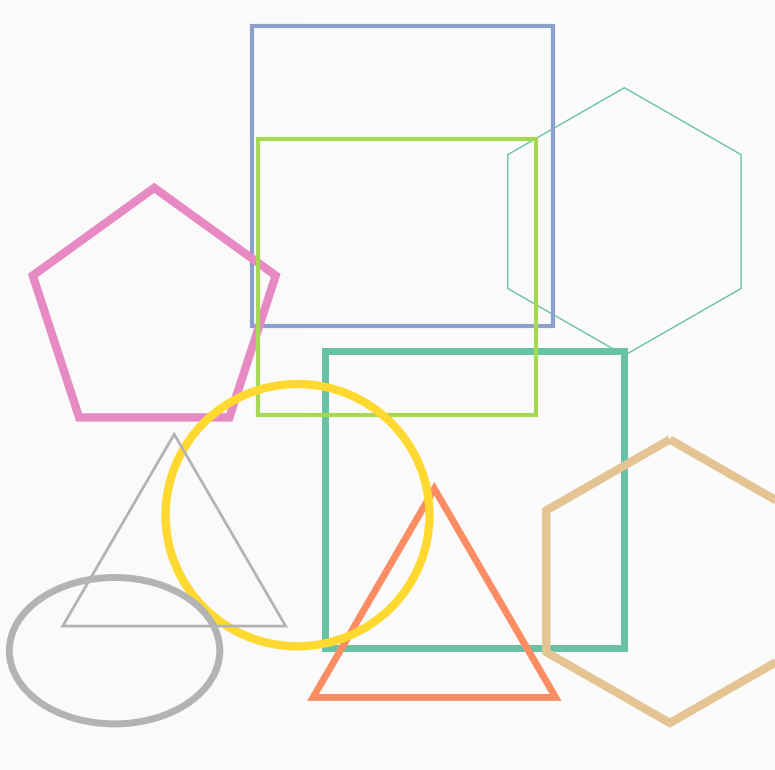[{"shape": "hexagon", "thickness": 0.5, "radius": 0.87, "center": [0.806, 0.712]}, {"shape": "square", "thickness": 2.5, "radius": 0.96, "center": [0.612, 0.352]}, {"shape": "triangle", "thickness": 2.5, "radius": 0.9, "center": [0.56, 0.185]}, {"shape": "square", "thickness": 1.5, "radius": 0.97, "center": [0.52, 0.771]}, {"shape": "pentagon", "thickness": 3, "radius": 0.82, "center": [0.199, 0.591]}, {"shape": "square", "thickness": 1.5, "radius": 0.9, "center": [0.512, 0.64]}, {"shape": "circle", "thickness": 3, "radius": 0.85, "center": [0.384, 0.331]}, {"shape": "hexagon", "thickness": 3, "radius": 0.92, "center": [0.864, 0.245]}, {"shape": "triangle", "thickness": 1, "radius": 0.83, "center": [0.225, 0.27]}, {"shape": "oval", "thickness": 2.5, "radius": 0.68, "center": [0.148, 0.155]}]